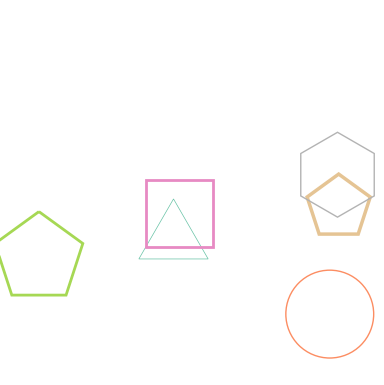[{"shape": "triangle", "thickness": 0.5, "radius": 0.52, "center": [0.451, 0.379]}, {"shape": "circle", "thickness": 1, "radius": 0.57, "center": [0.857, 0.184]}, {"shape": "square", "thickness": 2, "radius": 0.44, "center": [0.466, 0.445]}, {"shape": "pentagon", "thickness": 2, "radius": 0.6, "center": [0.101, 0.33]}, {"shape": "pentagon", "thickness": 2.5, "radius": 0.43, "center": [0.88, 0.462]}, {"shape": "hexagon", "thickness": 1, "radius": 0.55, "center": [0.877, 0.546]}]